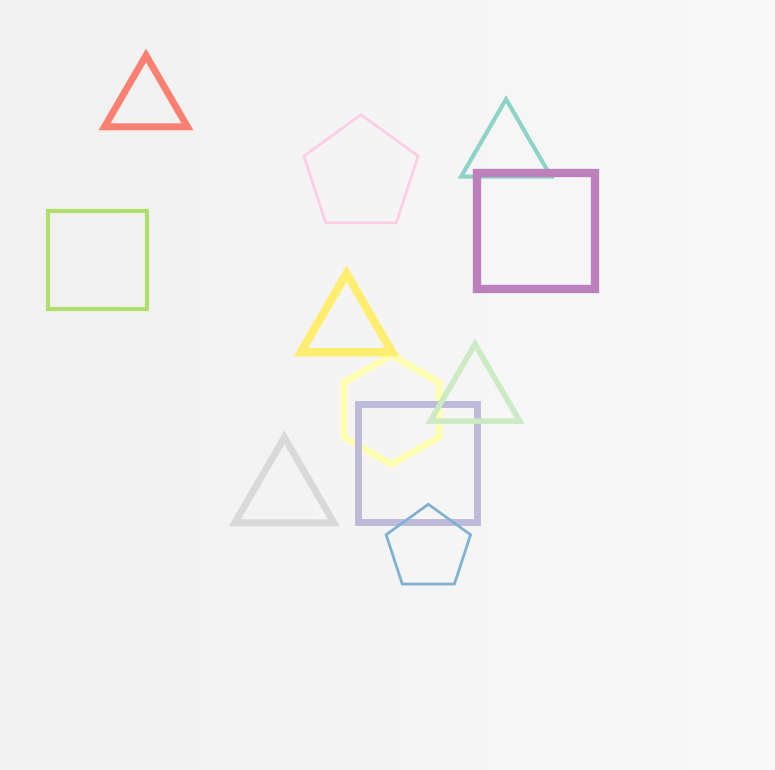[{"shape": "triangle", "thickness": 1.5, "radius": 0.33, "center": [0.653, 0.804]}, {"shape": "hexagon", "thickness": 2.5, "radius": 0.35, "center": [0.505, 0.468]}, {"shape": "square", "thickness": 2.5, "radius": 0.38, "center": [0.538, 0.399]}, {"shape": "triangle", "thickness": 2.5, "radius": 0.31, "center": [0.188, 0.866]}, {"shape": "pentagon", "thickness": 1, "radius": 0.29, "center": [0.553, 0.288]}, {"shape": "square", "thickness": 1.5, "radius": 0.32, "center": [0.126, 0.662]}, {"shape": "pentagon", "thickness": 1, "radius": 0.39, "center": [0.466, 0.773]}, {"shape": "triangle", "thickness": 2.5, "radius": 0.37, "center": [0.367, 0.358]}, {"shape": "square", "thickness": 3, "radius": 0.38, "center": [0.691, 0.7]}, {"shape": "triangle", "thickness": 2, "radius": 0.33, "center": [0.613, 0.486]}, {"shape": "triangle", "thickness": 3, "radius": 0.34, "center": [0.447, 0.577]}]